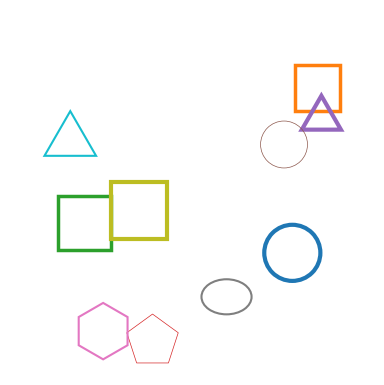[{"shape": "circle", "thickness": 3, "radius": 0.36, "center": [0.759, 0.343]}, {"shape": "square", "thickness": 2.5, "radius": 0.3, "center": [0.825, 0.771]}, {"shape": "square", "thickness": 2.5, "radius": 0.35, "center": [0.22, 0.42]}, {"shape": "pentagon", "thickness": 0.5, "radius": 0.35, "center": [0.396, 0.114]}, {"shape": "triangle", "thickness": 3, "radius": 0.29, "center": [0.835, 0.693]}, {"shape": "circle", "thickness": 0.5, "radius": 0.3, "center": [0.738, 0.625]}, {"shape": "hexagon", "thickness": 1.5, "radius": 0.37, "center": [0.268, 0.14]}, {"shape": "oval", "thickness": 1.5, "radius": 0.33, "center": [0.588, 0.229]}, {"shape": "square", "thickness": 3, "radius": 0.37, "center": [0.361, 0.453]}, {"shape": "triangle", "thickness": 1.5, "radius": 0.39, "center": [0.183, 0.634]}]